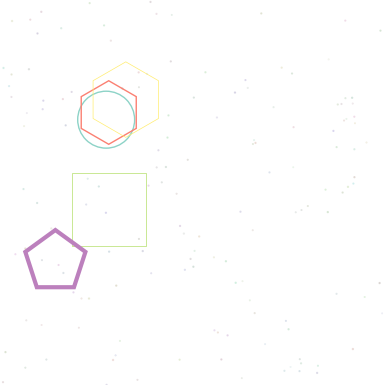[{"shape": "circle", "thickness": 1, "radius": 0.37, "center": [0.276, 0.689]}, {"shape": "hexagon", "thickness": 1, "radius": 0.41, "center": [0.282, 0.708]}, {"shape": "square", "thickness": 0.5, "radius": 0.48, "center": [0.284, 0.456]}, {"shape": "pentagon", "thickness": 3, "radius": 0.41, "center": [0.144, 0.32]}, {"shape": "hexagon", "thickness": 0.5, "radius": 0.49, "center": [0.327, 0.741]}]